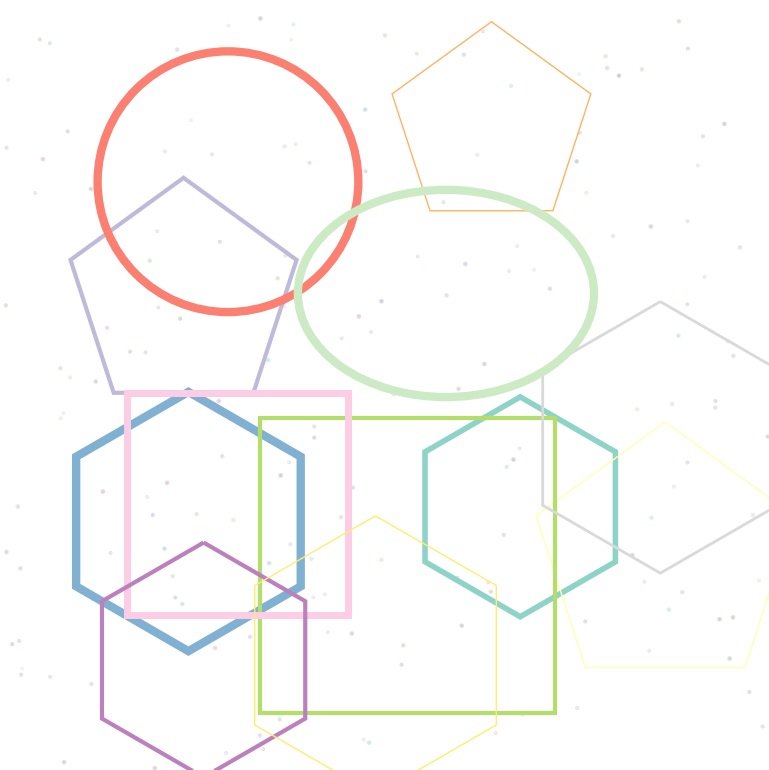[{"shape": "hexagon", "thickness": 2, "radius": 0.71, "center": [0.676, 0.342]}, {"shape": "pentagon", "thickness": 0.5, "radius": 0.88, "center": [0.864, 0.276]}, {"shape": "pentagon", "thickness": 1.5, "radius": 0.77, "center": [0.238, 0.615]}, {"shape": "circle", "thickness": 3, "radius": 0.85, "center": [0.296, 0.764]}, {"shape": "hexagon", "thickness": 3, "radius": 0.84, "center": [0.245, 0.323]}, {"shape": "pentagon", "thickness": 0.5, "radius": 0.68, "center": [0.638, 0.836]}, {"shape": "square", "thickness": 1.5, "radius": 0.96, "center": [0.529, 0.266]}, {"shape": "square", "thickness": 2.5, "radius": 0.72, "center": [0.309, 0.345]}, {"shape": "hexagon", "thickness": 1, "radius": 0.88, "center": [0.858, 0.432]}, {"shape": "hexagon", "thickness": 1.5, "radius": 0.76, "center": [0.264, 0.143]}, {"shape": "oval", "thickness": 3, "radius": 0.96, "center": [0.579, 0.619]}, {"shape": "hexagon", "thickness": 0.5, "radius": 0.91, "center": [0.488, 0.149]}]